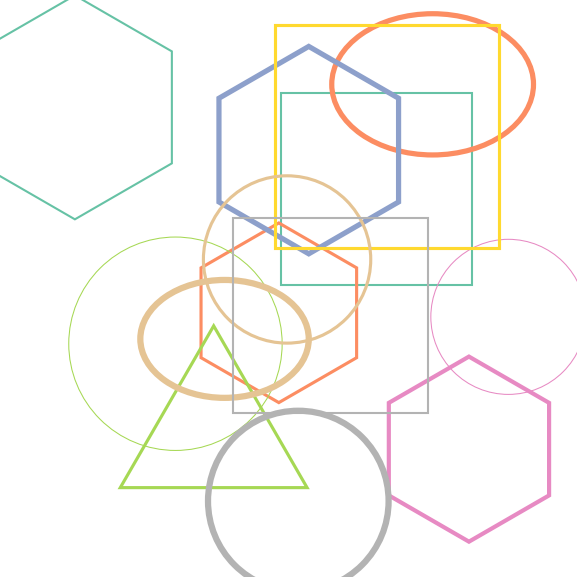[{"shape": "hexagon", "thickness": 1, "radius": 0.97, "center": [0.13, 0.813]}, {"shape": "square", "thickness": 1, "radius": 0.83, "center": [0.652, 0.671]}, {"shape": "oval", "thickness": 2.5, "radius": 0.87, "center": [0.749, 0.853]}, {"shape": "hexagon", "thickness": 1.5, "radius": 0.78, "center": [0.483, 0.458]}, {"shape": "hexagon", "thickness": 2.5, "radius": 0.9, "center": [0.535, 0.739]}, {"shape": "circle", "thickness": 0.5, "radius": 0.67, "center": [0.88, 0.45]}, {"shape": "hexagon", "thickness": 2, "radius": 0.8, "center": [0.812, 0.221]}, {"shape": "circle", "thickness": 0.5, "radius": 0.92, "center": [0.304, 0.404]}, {"shape": "triangle", "thickness": 1.5, "radius": 0.93, "center": [0.37, 0.248]}, {"shape": "square", "thickness": 1.5, "radius": 0.97, "center": [0.67, 0.763]}, {"shape": "circle", "thickness": 1.5, "radius": 0.72, "center": [0.497, 0.55]}, {"shape": "oval", "thickness": 3, "radius": 0.73, "center": [0.389, 0.412]}, {"shape": "circle", "thickness": 3, "radius": 0.78, "center": [0.517, 0.132]}, {"shape": "square", "thickness": 1, "radius": 0.85, "center": [0.572, 0.453]}]